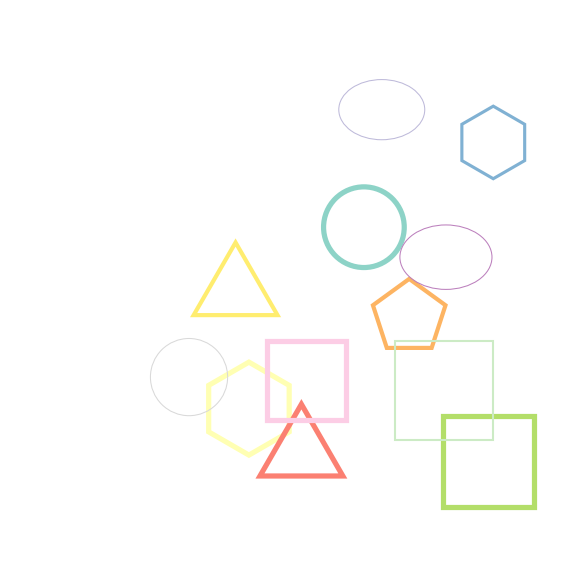[{"shape": "circle", "thickness": 2.5, "radius": 0.35, "center": [0.63, 0.606]}, {"shape": "hexagon", "thickness": 2.5, "radius": 0.4, "center": [0.431, 0.292]}, {"shape": "oval", "thickness": 0.5, "radius": 0.37, "center": [0.661, 0.809]}, {"shape": "triangle", "thickness": 2.5, "radius": 0.41, "center": [0.522, 0.216]}, {"shape": "hexagon", "thickness": 1.5, "radius": 0.31, "center": [0.854, 0.752]}, {"shape": "pentagon", "thickness": 2, "radius": 0.33, "center": [0.709, 0.45]}, {"shape": "square", "thickness": 2.5, "radius": 0.4, "center": [0.846, 0.2]}, {"shape": "square", "thickness": 2.5, "radius": 0.34, "center": [0.53, 0.34]}, {"shape": "circle", "thickness": 0.5, "radius": 0.33, "center": [0.327, 0.346]}, {"shape": "oval", "thickness": 0.5, "radius": 0.4, "center": [0.772, 0.554]}, {"shape": "square", "thickness": 1, "radius": 0.42, "center": [0.769, 0.323]}, {"shape": "triangle", "thickness": 2, "radius": 0.42, "center": [0.408, 0.495]}]